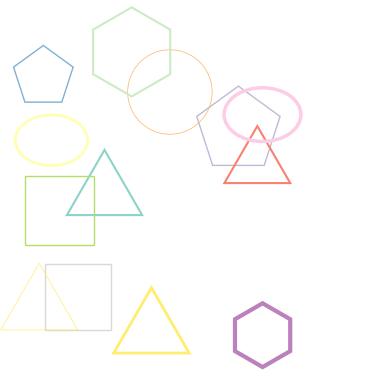[{"shape": "triangle", "thickness": 1.5, "radius": 0.56, "center": [0.271, 0.498]}, {"shape": "oval", "thickness": 2, "radius": 0.47, "center": [0.134, 0.636]}, {"shape": "pentagon", "thickness": 1, "radius": 0.57, "center": [0.619, 0.662]}, {"shape": "triangle", "thickness": 1.5, "radius": 0.49, "center": [0.668, 0.574]}, {"shape": "pentagon", "thickness": 1, "radius": 0.41, "center": [0.113, 0.801]}, {"shape": "circle", "thickness": 0.5, "radius": 0.55, "center": [0.441, 0.761]}, {"shape": "square", "thickness": 1, "radius": 0.45, "center": [0.154, 0.454]}, {"shape": "oval", "thickness": 2.5, "radius": 0.5, "center": [0.682, 0.702]}, {"shape": "square", "thickness": 1, "radius": 0.43, "center": [0.202, 0.228]}, {"shape": "hexagon", "thickness": 3, "radius": 0.41, "center": [0.682, 0.129]}, {"shape": "hexagon", "thickness": 1.5, "radius": 0.58, "center": [0.342, 0.865]}, {"shape": "triangle", "thickness": 0.5, "radius": 0.58, "center": [0.102, 0.201]}, {"shape": "triangle", "thickness": 2, "radius": 0.57, "center": [0.393, 0.139]}]